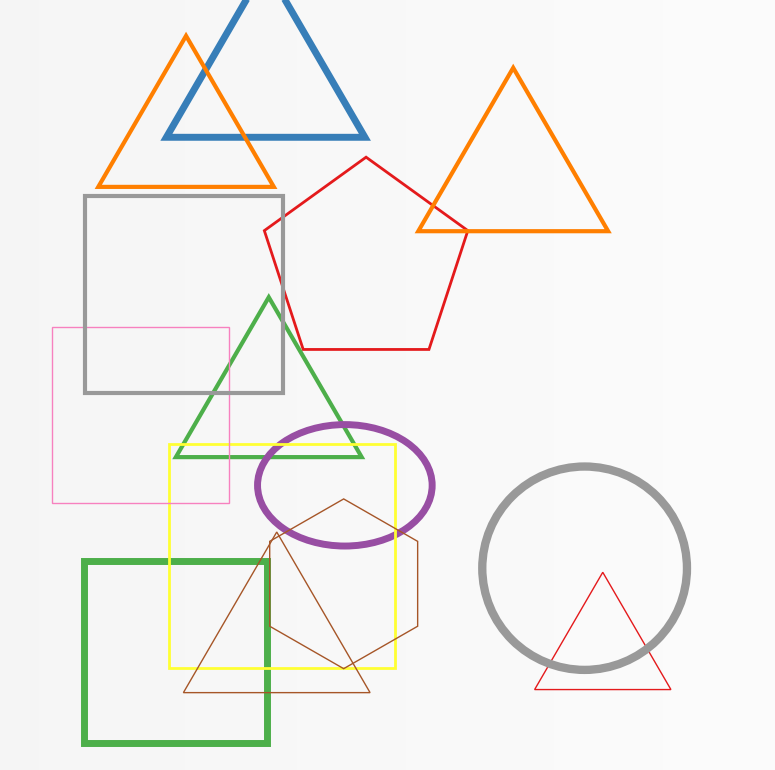[{"shape": "pentagon", "thickness": 1, "radius": 0.69, "center": [0.472, 0.658]}, {"shape": "triangle", "thickness": 0.5, "radius": 0.51, "center": [0.778, 0.155]}, {"shape": "triangle", "thickness": 2.5, "radius": 0.74, "center": [0.343, 0.896]}, {"shape": "square", "thickness": 2.5, "radius": 0.59, "center": [0.227, 0.153]}, {"shape": "triangle", "thickness": 1.5, "radius": 0.69, "center": [0.347, 0.476]}, {"shape": "oval", "thickness": 2.5, "radius": 0.56, "center": [0.445, 0.37]}, {"shape": "triangle", "thickness": 1.5, "radius": 0.65, "center": [0.24, 0.823]}, {"shape": "triangle", "thickness": 1.5, "radius": 0.71, "center": [0.662, 0.77]}, {"shape": "square", "thickness": 1, "radius": 0.73, "center": [0.364, 0.278]}, {"shape": "triangle", "thickness": 0.5, "radius": 0.7, "center": [0.357, 0.17]}, {"shape": "hexagon", "thickness": 0.5, "radius": 0.55, "center": [0.443, 0.242]}, {"shape": "square", "thickness": 0.5, "radius": 0.57, "center": [0.182, 0.461]}, {"shape": "square", "thickness": 1.5, "radius": 0.64, "center": [0.238, 0.618]}, {"shape": "circle", "thickness": 3, "radius": 0.66, "center": [0.754, 0.262]}]